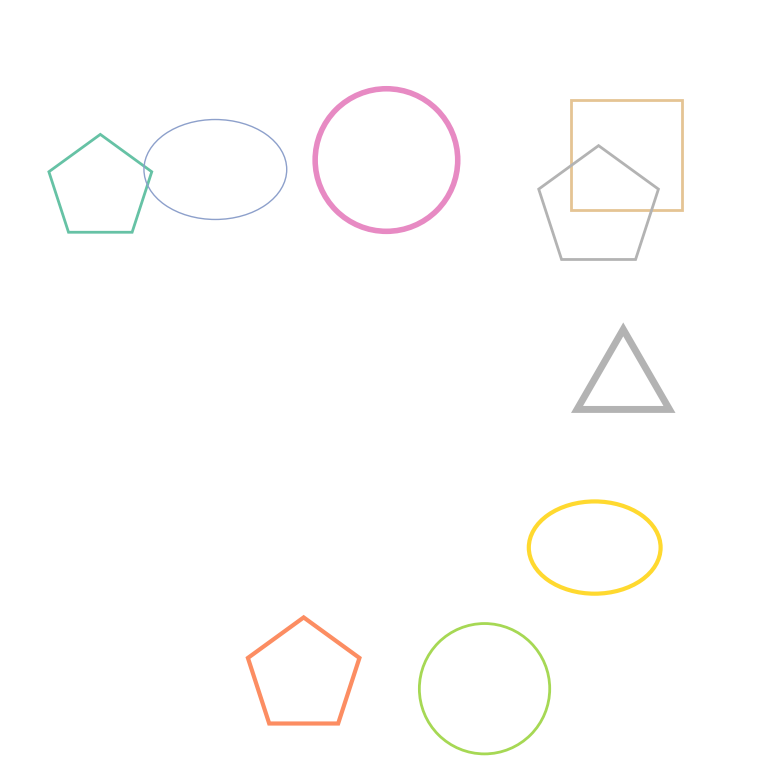[{"shape": "pentagon", "thickness": 1, "radius": 0.35, "center": [0.13, 0.755]}, {"shape": "pentagon", "thickness": 1.5, "radius": 0.38, "center": [0.394, 0.122]}, {"shape": "oval", "thickness": 0.5, "radius": 0.46, "center": [0.28, 0.78]}, {"shape": "circle", "thickness": 2, "radius": 0.46, "center": [0.502, 0.792]}, {"shape": "circle", "thickness": 1, "radius": 0.42, "center": [0.629, 0.106]}, {"shape": "oval", "thickness": 1.5, "radius": 0.43, "center": [0.772, 0.289]}, {"shape": "square", "thickness": 1, "radius": 0.36, "center": [0.814, 0.799]}, {"shape": "triangle", "thickness": 2.5, "radius": 0.35, "center": [0.809, 0.503]}, {"shape": "pentagon", "thickness": 1, "radius": 0.41, "center": [0.777, 0.729]}]